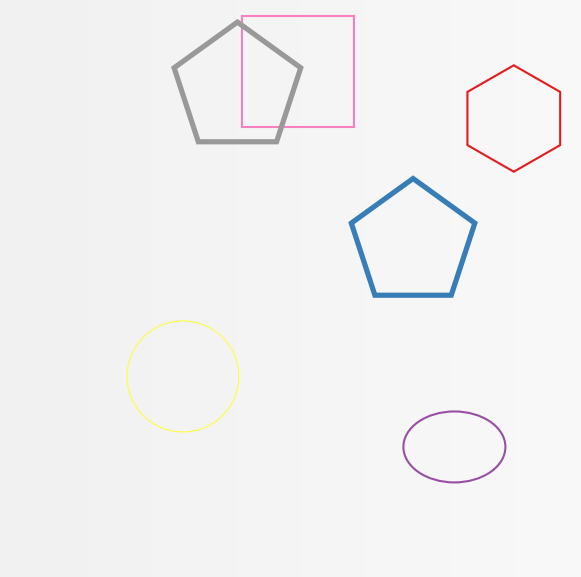[{"shape": "hexagon", "thickness": 1, "radius": 0.46, "center": [0.884, 0.794]}, {"shape": "pentagon", "thickness": 2.5, "radius": 0.56, "center": [0.711, 0.578]}, {"shape": "oval", "thickness": 1, "radius": 0.44, "center": [0.782, 0.225]}, {"shape": "circle", "thickness": 0.5, "radius": 0.48, "center": [0.315, 0.347]}, {"shape": "square", "thickness": 1, "radius": 0.48, "center": [0.513, 0.876]}, {"shape": "pentagon", "thickness": 2.5, "radius": 0.57, "center": [0.408, 0.846]}]